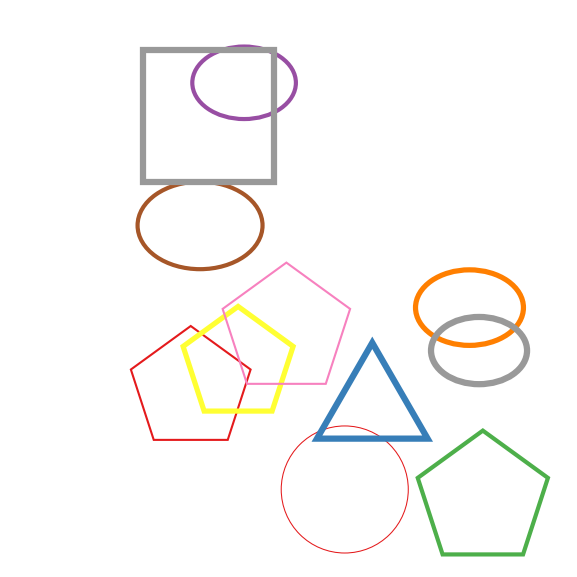[{"shape": "pentagon", "thickness": 1, "radius": 0.54, "center": [0.33, 0.326]}, {"shape": "circle", "thickness": 0.5, "radius": 0.55, "center": [0.597, 0.152]}, {"shape": "triangle", "thickness": 3, "radius": 0.55, "center": [0.645, 0.295]}, {"shape": "pentagon", "thickness": 2, "radius": 0.59, "center": [0.836, 0.135]}, {"shape": "oval", "thickness": 2, "radius": 0.45, "center": [0.423, 0.856]}, {"shape": "oval", "thickness": 2.5, "radius": 0.47, "center": [0.813, 0.466]}, {"shape": "pentagon", "thickness": 2.5, "radius": 0.5, "center": [0.412, 0.368]}, {"shape": "oval", "thickness": 2, "radius": 0.54, "center": [0.346, 0.609]}, {"shape": "pentagon", "thickness": 1, "radius": 0.58, "center": [0.496, 0.428]}, {"shape": "square", "thickness": 3, "radius": 0.57, "center": [0.361, 0.798]}, {"shape": "oval", "thickness": 3, "radius": 0.42, "center": [0.83, 0.392]}]